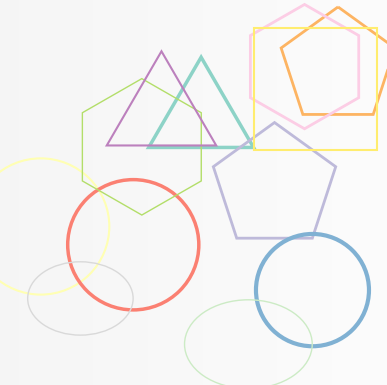[{"shape": "triangle", "thickness": 2.5, "radius": 0.78, "center": [0.519, 0.695]}, {"shape": "circle", "thickness": 1.5, "radius": 0.88, "center": [0.105, 0.412]}, {"shape": "pentagon", "thickness": 2, "radius": 0.83, "center": [0.708, 0.516]}, {"shape": "circle", "thickness": 2.5, "radius": 0.85, "center": [0.344, 0.364]}, {"shape": "circle", "thickness": 3, "radius": 0.73, "center": [0.806, 0.246]}, {"shape": "pentagon", "thickness": 2, "radius": 0.77, "center": [0.872, 0.828]}, {"shape": "hexagon", "thickness": 1, "radius": 0.89, "center": [0.366, 0.619]}, {"shape": "hexagon", "thickness": 2, "radius": 0.81, "center": [0.786, 0.827]}, {"shape": "oval", "thickness": 1, "radius": 0.68, "center": [0.207, 0.225]}, {"shape": "triangle", "thickness": 1.5, "radius": 0.82, "center": [0.417, 0.704]}, {"shape": "oval", "thickness": 1, "radius": 0.82, "center": [0.641, 0.106]}, {"shape": "square", "thickness": 1.5, "radius": 0.79, "center": [0.814, 0.768]}]